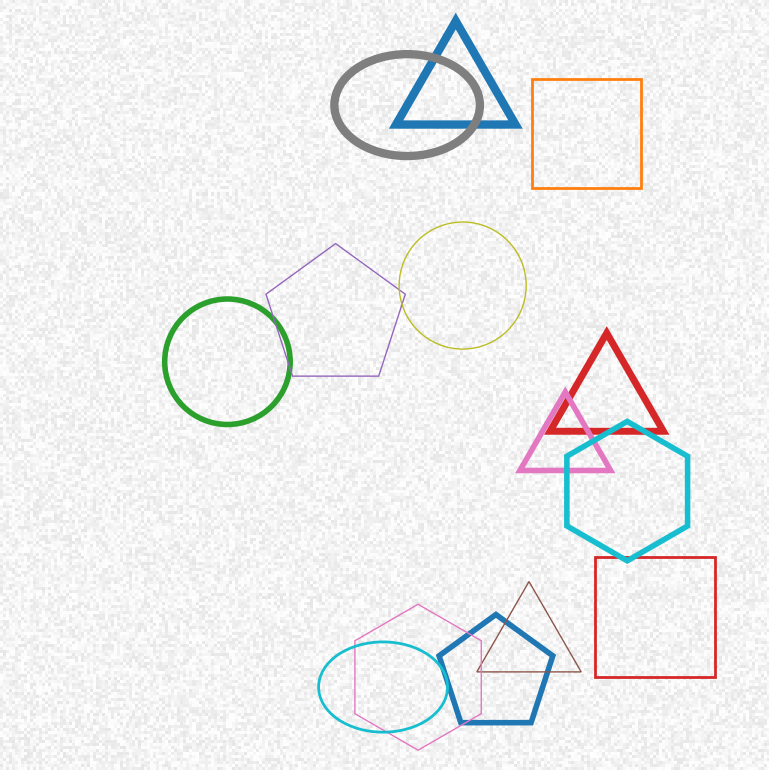[{"shape": "triangle", "thickness": 3, "radius": 0.45, "center": [0.592, 0.883]}, {"shape": "pentagon", "thickness": 2, "radius": 0.39, "center": [0.644, 0.124]}, {"shape": "square", "thickness": 1, "radius": 0.35, "center": [0.762, 0.827]}, {"shape": "circle", "thickness": 2, "radius": 0.41, "center": [0.295, 0.53]}, {"shape": "square", "thickness": 1, "radius": 0.39, "center": [0.851, 0.198]}, {"shape": "triangle", "thickness": 2.5, "radius": 0.43, "center": [0.788, 0.482]}, {"shape": "pentagon", "thickness": 0.5, "radius": 0.48, "center": [0.436, 0.589]}, {"shape": "triangle", "thickness": 0.5, "radius": 0.39, "center": [0.687, 0.167]}, {"shape": "triangle", "thickness": 2, "radius": 0.34, "center": [0.734, 0.423]}, {"shape": "hexagon", "thickness": 0.5, "radius": 0.47, "center": [0.543, 0.12]}, {"shape": "oval", "thickness": 3, "radius": 0.47, "center": [0.529, 0.864]}, {"shape": "circle", "thickness": 0.5, "radius": 0.41, "center": [0.601, 0.629]}, {"shape": "hexagon", "thickness": 2, "radius": 0.45, "center": [0.815, 0.362]}, {"shape": "oval", "thickness": 1, "radius": 0.42, "center": [0.498, 0.108]}]